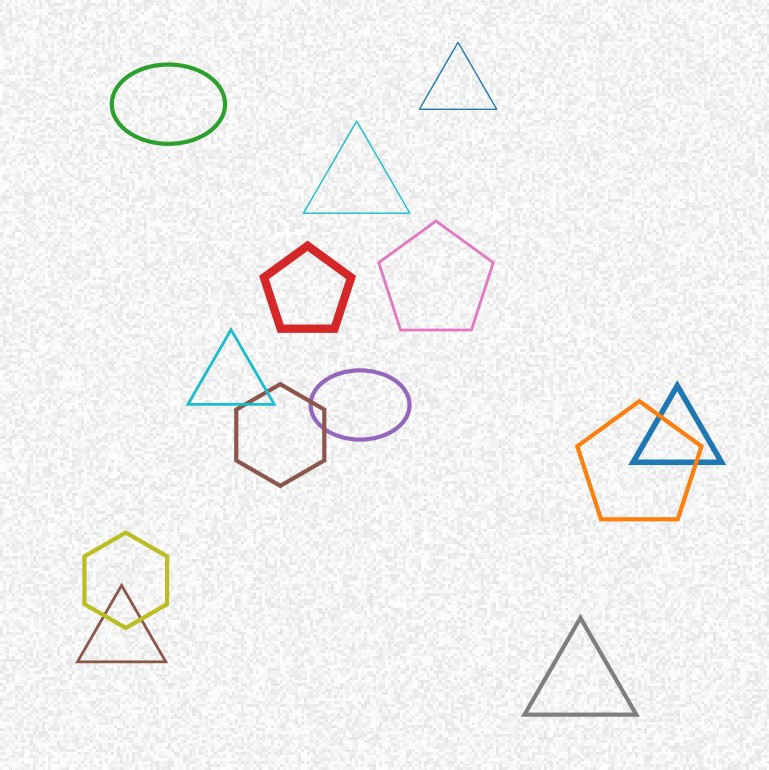[{"shape": "triangle", "thickness": 2, "radius": 0.33, "center": [0.88, 0.433]}, {"shape": "triangle", "thickness": 0.5, "radius": 0.29, "center": [0.595, 0.887]}, {"shape": "pentagon", "thickness": 1.5, "radius": 0.42, "center": [0.83, 0.394]}, {"shape": "oval", "thickness": 1.5, "radius": 0.37, "center": [0.219, 0.865]}, {"shape": "pentagon", "thickness": 3, "radius": 0.3, "center": [0.399, 0.621]}, {"shape": "oval", "thickness": 1.5, "radius": 0.32, "center": [0.468, 0.474]}, {"shape": "triangle", "thickness": 1, "radius": 0.33, "center": [0.158, 0.174]}, {"shape": "hexagon", "thickness": 1.5, "radius": 0.33, "center": [0.364, 0.435]}, {"shape": "pentagon", "thickness": 1, "radius": 0.39, "center": [0.566, 0.635]}, {"shape": "triangle", "thickness": 1.5, "radius": 0.42, "center": [0.754, 0.114]}, {"shape": "hexagon", "thickness": 1.5, "radius": 0.31, "center": [0.163, 0.246]}, {"shape": "triangle", "thickness": 0.5, "radius": 0.4, "center": [0.463, 0.763]}, {"shape": "triangle", "thickness": 1, "radius": 0.32, "center": [0.3, 0.507]}]